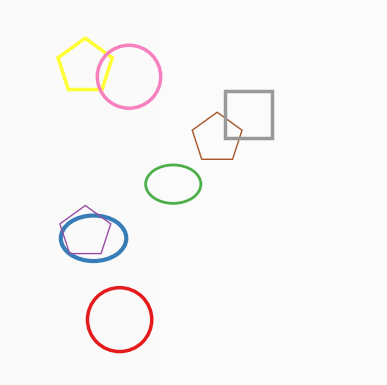[{"shape": "circle", "thickness": 2.5, "radius": 0.41, "center": [0.309, 0.17]}, {"shape": "oval", "thickness": 3, "radius": 0.42, "center": [0.241, 0.381]}, {"shape": "oval", "thickness": 2, "radius": 0.36, "center": [0.447, 0.522]}, {"shape": "pentagon", "thickness": 1, "radius": 0.35, "center": [0.22, 0.397]}, {"shape": "pentagon", "thickness": 2.5, "radius": 0.37, "center": [0.22, 0.827]}, {"shape": "pentagon", "thickness": 1, "radius": 0.34, "center": [0.56, 0.641]}, {"shape": "circle", "thickness": 2.5, "radius": 0.41, "center": [0.333, 0.801]}, {"shape": "square", "thickness": 2.5, "radius": 0.3, "center": [0.641, 0.702]}]